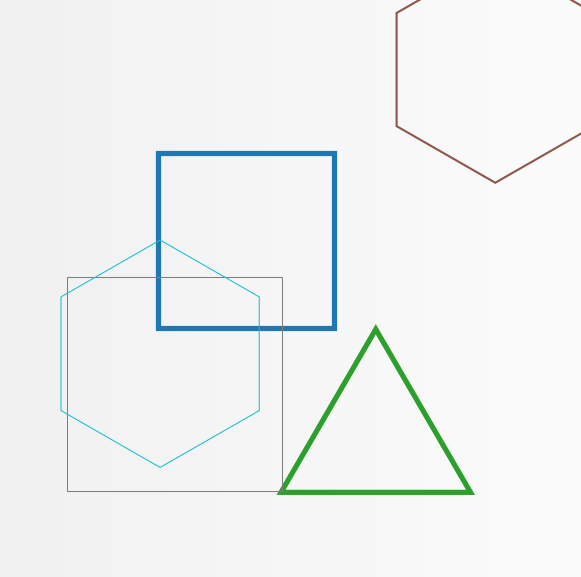[{"shape": "square", "thickness": 2.5, "radius": 0.76, "center": [0.424, 0.583]}, {"shape": "triangle", "thickness": 2.5, "radius": 0.94, "center": [0.647, 0.241]}, {"shape": "hexagon", "thickness": 1, "radius": 0.98, "center": [0.852, 0.879]}, {"shape": "square", "thickness": 0.5, "radius": 0.93, "center": [0.301, 0.335]}, {"shape": "hexagon", "thickness": 0.5, "radius": 0.98, "center": [0.275, 0.387]}]